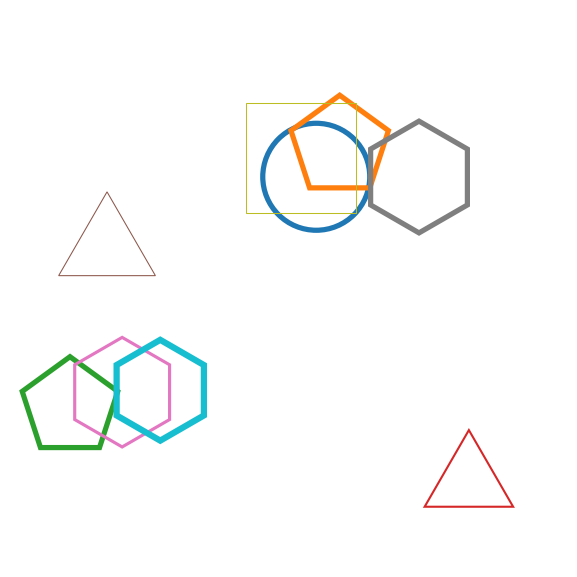[{"shape": "circle", "thickness": 2.5, "radius": 0.46, "center": [0.548, 0.693]}, {"shape": "pentagon", "thickness": 2.5, "radius": 0.44, "center": [0.588, 0.746]}, {"shape": "pentagon", "thickness": 2.5, "radius": 0.43, "center": [0.121, 0.294]}, {"shape": "triangle", "thickness": 1, "radius": 0.44, "center": [0.812, 0.166]}, {"shape": "triangle", "thickness": 0.5, "radius": 0.48, "center": [0.185, 0.57]}, {"shape": "hexagon", "thickness": 1.5, "radius": 0.47, "center": [0.212, 0.32]}, {"shape": "hexagon", "thickness": 2.5, "radius": 0.48, "center": [0.726, 0.693]}, {"shape": "square", "thickness": 0.5, "radius": 0.48, "center": [0.521, 0.725]}, {"shape": "hexagon", "thickness": 3, "radius": 0.44, "center": [0.277, 0.323]}]